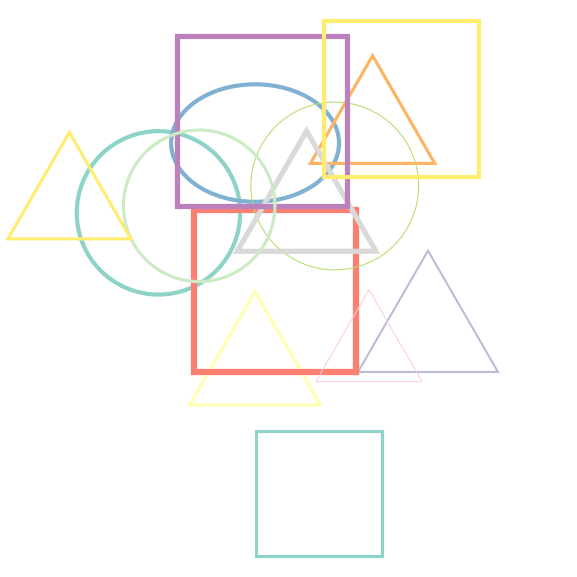[{"shape": "square", "thickness": 1.5, "radius": 0.54, "center": [0.552, 0.145]}, {"shape": "circle", "thickness": 2, "radius": 0.71, "center": [0.274, 0.631]}, {"shape": "triangle", "thickness": 1.5, "radius": 0.65, "center": [0.442, 0.363]}, {"shape": "triangle", "thickness": 1, "radius": 0.7, "center": [0.741, 0.425]}, {"shape": "square", "thickness": 3, "radius": 0.7, "center": [0.477, 0.495]}, {"shape": "oval", "thickness": 2, "radius": 0.73, "center": [0.442, 0.751]}, {"shape": "triangle", "thickness": 1.5, "radius": 0.62, "center": [0.645, 0.778]}, {"shape": "circle", "thickness": 0.5, "radius": 0.73, "center": [0.58, 0.677]}, {"shape": "triangle", "thickness": 0.5, "radius": 0.53, "center": [0.639, 0.391]}, {"shape": "triangle", "thickness": 2.5, "radius": 0.69, "center": [0.531, 0.633]}, {"shape": "square", "thickness": 2.5, "radius": 0.74, "center": [0.454, 0.79]}, {"shape": "circle", "thickness": 1.5, "radius": 0.66, "center": [0.345, 0.643]}, {"shape": "square", "thickness": 2, "radius": 0.67, "center": [0.695, 0.827]}, {"shape": "triangle", "thickness": 1.5, "radius": 0.61, "center": [0.12, 0.647]}]